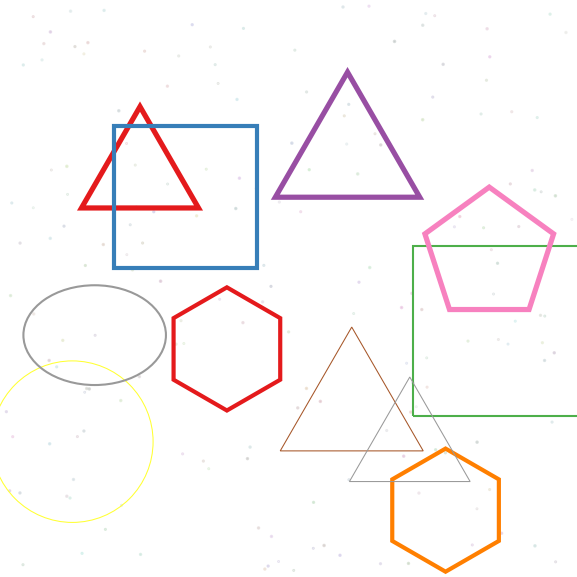[{"shape": "hexagon", "thickness": 2, "radius": 0.53, "center": [0.393, 0.395]}, {"shape": "triangle", "thickness": 2.5, "radius": 0.58, "center": [0.242, 0.698]}, {"shape": "square", "thickness": 2, "radius": 0.62, "center": [0.322, 0.658]}, {"shape": "square", "thickness": 1, "radius": 0.74, "center": [0.861, 0.426]}, {"shape": "triangle", "thickness": 2.5, "radius": 0.72, "center": [0.602, 0.73]}, {"shape": "hexagon", "thickness": 2, "radius": 0.53, "center": [0.772, 0.116]}, {"shape": "circle", "thickness": 0.5, "radius": 0.7, "center": [0.125, 0.234]}, {"shape": "triangle", "thickness": 0.5, "radius": 0.71, "center": [0.609, 0.29]}, {"shape": "pentagon", "thickness": 2.5, "radius": 0.59, "center": [0.847, 0.558]}, {"shape": "triangle", "thickness": 0.5, "radius": 0.6, "center": [0.71, 0.226]}, {"shape": "oval", "thickness": 1, "radius": 0.62, "center": [0.164, 0.419]}]